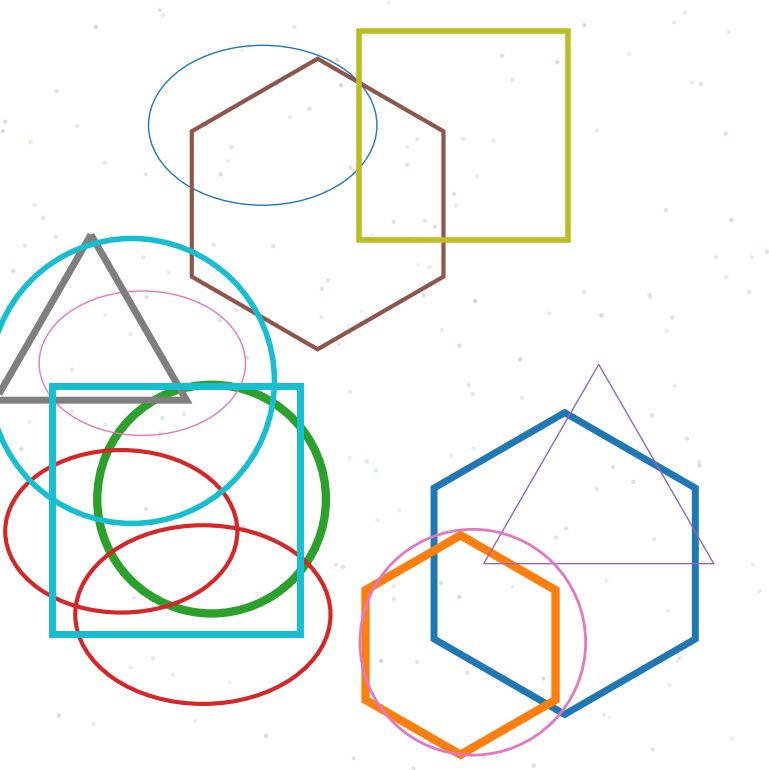[{"shape": "oval", "thickness": 0.5, "radius": 0.74, "center": [0.341, 0.837]}, {"shape": "hexagon", "thickness": 2.5, "radius": 0.98, "center": [0.733, 0.268]}, {"shape": "hexagon", "thickness": 3, "radius": 0.71, "center": [0.598, 0.162]}, {"shape": "circle", "thickness": 3, "radius": 0.74, "center": [0.275, 0.352]}, {"shape": "oval", "thickness": 1.5, "radius": 0.75, "center": [0.157, 0.31]}, {"shape": "oval", "thickness": 1.5, "radius": 0.83, "center": [0.264, 0.202]}, {"shape": "triangle", "thickness": 0.5, "radius": 0.86, "center": [0.778, 0.354]}, {"shape": "hexagon", "thickness": 1.5, "radius": 0.94, "center": [0.413, 0.735]}, {"shape": "circle", "thickness": 1, "radius": 0.73, "center": [0.614, 0.166]}, {"shape": "oval", "thickness": 0.5, "radius": 0.67, "center": [0.185, 0.528]}, {"shape": "triangle", "thickness": 2.5, "radius": 0.72, "center": [0.118, 0.552]}, {"shape": "square", "thickness": 2, "radius": 0.68, "center": [0.602, 0.824]}, {"shape": "square", "thickness": 2.5, "radius": 0.81, "center": [0.229, 0.338]}, {"shape": "circle", "thickness": 2, "radius": 0.93, "center": [0.171, 0.505]}]